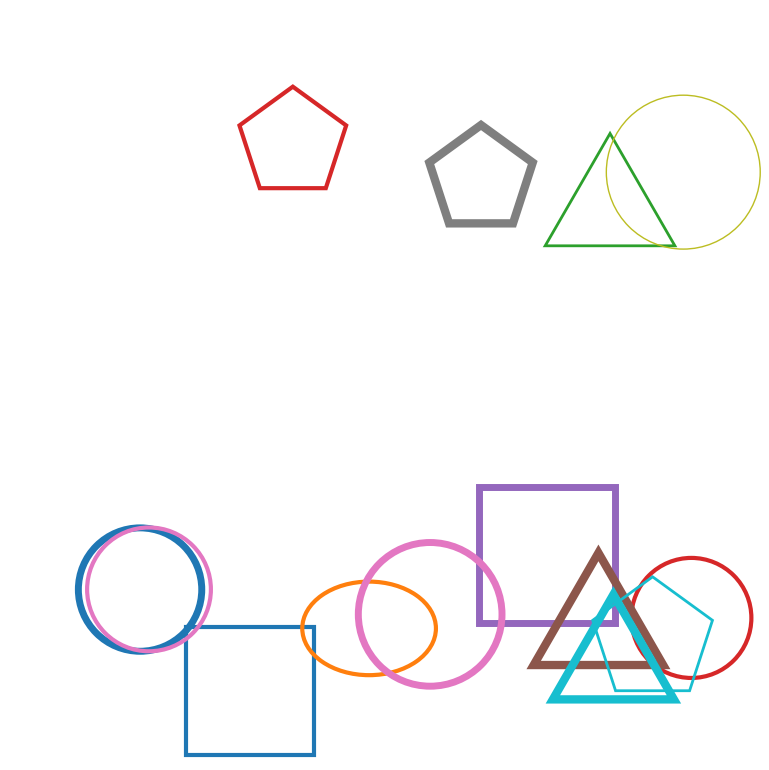[{"shape": "circle", "thickness": 2.5, "radius": 0.4, "center": [0.182, 0.234]}, {"shape": "square", "thickness": 1.5, "radius": 0.42, "center": [0.325, 0.102]}, {"shape": "oval", "thickness": 1.5, "radius": 0.43, "center": [0.479, 0.184]}, {"shape": "triangle", "thickness": 1, "radius": 0.49, "center": [0.792, 0.729]}, {"shape": "pentagon", "thickness": 1.5, "radius": 0.36, "center": [0.38, 0.815]}, {"shape": "circle", "thickness": 1.5, "radius": 0.39, "center": [0.898, 0.197]}, {"shape": "square", "thickness": 2.5, "radius": 0.44, "center": [0.71, 0.28]}, {"shape": "triangle", "thickness": 3, "radius": 0.49, "center": [0.777, 0.185]}, {"shape": "circle", "thickness": 2.5, "radius": 0.47, "center": [0.559, 0.202]}, {"shape": "circle", "thickness": 1.5, "radius": 0.4, "center": [0.194, 0.235]}, {"shape": "pentagon", "thickness": 3, "radius": 0.35, "center": [0.625, 0.767]}, {"shape": "circle", "thickness": 0.5, "radius": 0.5, "center": [0.887, 0.776]}, {"shape": "pentagon", "thickness": 1, "radius": 0.41, "center": [0.848, 0.169]}, {"shape": "triangle", "thickness": 3, "radius": 0.45, "center": [0.797, 0.137]}]